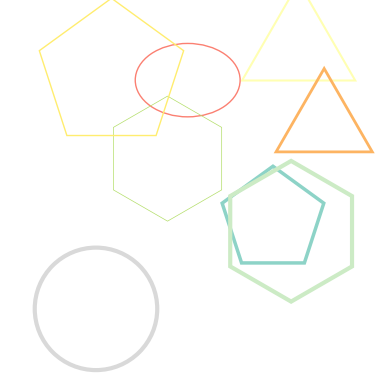[{"shape": "pentagon", "thickness": 2.5, "radius": 0.69, "center": [0.709, 0.429]}, {"shape": "triangle", "thickness": 1.5, "radius": 0.85, "center": [0.776, 0.876]}, {"shape": "oval", "thickness": 1, "radius": 0.68, "center": [0.487, 0.792]}, {"shape": "triangle", "thickness": 2, "radius": 0.72, "center": [0.842, 0.678]}, {"shape": "hexagon", "thickness": 0.5, "radius": 0.81, "center": [0.435, 0.588]}, {"shape": "circle", "thickness": 3, "radius": 0.8, "center": [0.249, 0.198]}, {"shape": "hexagon", "thickness": 3, "radius": 0.91, "center": [0.756, 0.399]}, {"shape": "pentagon", "thickness": 1, "radius": 0.99, "center": [0.29, 0.807]}]